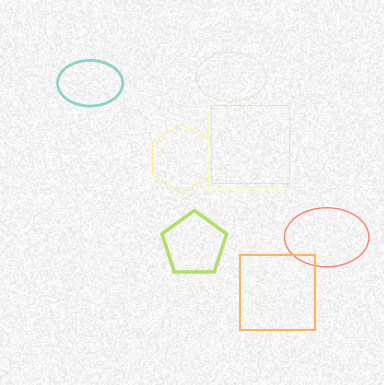[{"shape": "oval", "thickness": 2, "radius": 0.42, "center": [0.234, 0.784]}, {"shape": "square", "thickness": 0.5, "radius": 0.5, "center": [0.64, 0.611]}, {"shape": "oval", "thickness": 1, "radius": 0.55, "center": [0.849, 0.384]}, {"shape": "square", "thickness": 1.5, "radius": 0.48, "center": [0.721, 0.24]}, {"shape": "pentagon", "thickness": 2.5, "radius": 0.44, "center": [0.505, 0.365]}, {"shape": "square", "thickness": 0.5, "radius": 0.51, "center": [0.649, 0.626]}, {"shape": "oval", "thickness": 0.5, "radius": 0.46, "center": [0.6, 0.8]}, {"shape": "hexagon", "thickness": 0.5, "radius": 0.44, "center": [0.473, 0.588]}]